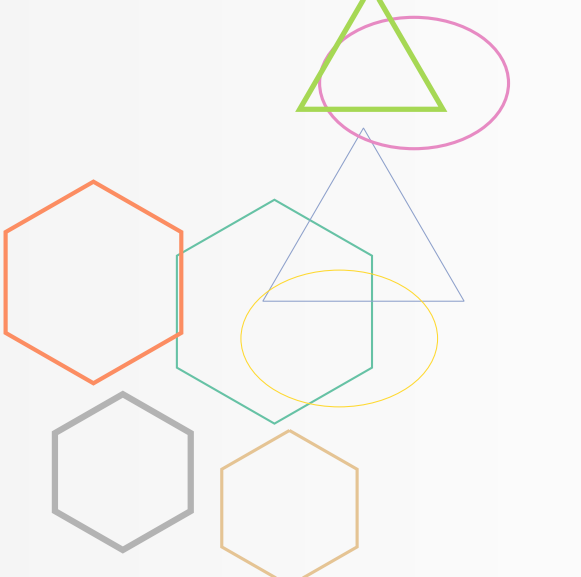[{"shape": "hexagon", "thickness": 1, "radius": 0.97, "center": [0.472, 0.459]}, {"shape": "hexagon", "thickness": 2, "radius": 0.87, "center": [0.161, 0.51]}, {"shape": "triangle", "thickness": 0.5, "radius": 1.0, "center": [0.625, 0.578]}, {"shape": "oval", "thickness": 1.5, "radius": 0.81, "center": [0.712, 0.855]}, {"shape": "triangle", "thickness": 2.5, "radius": 0.71, "center": [0.639, 0.881]}, {"shape": "oval", "thickness": 0.5, "radius": 0.85, "center": [0.584, 0.413]}, {"shape": "hexagon", "thickness": 1.5, "radius": 0.67, "center": [0.498, 0.119]}, {"shape": "hexagon", "thickness": 3, "radius": 0.67, "center": [0.211, 0.182]}]